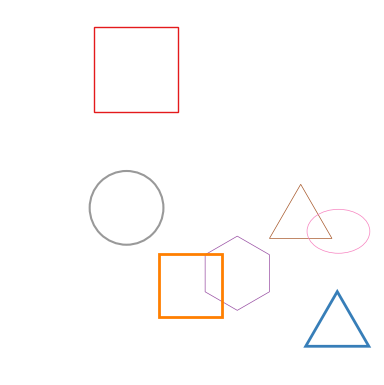[{"shape": "square", "thickness": 1, "radius": 0.55, "center": [0.353, 0.819]}, {"shape": "triangle", "thickness": 2, "radius": 0.47, "center": [0.876, 0.148]}, {"shape": "hexagon", "thickness": 0.5, "radius": 0.48, "center": [0.616, 0.29]}, {"shape": "square", "thickness": 2, "radius": 0.41, "center": [0.496, 0.258]}, {"shape": "triangle", "thickness": 0.5, "radius": 0.47, "center": [0.781, 0.428]}, {"shape": "oval", "thickness": 0.5, "radius": 0.41, "center": [0.879, 0.399]}, {"shape": "circle", "thickness": 1.5, "radius": 0.48, "center": [0.329, 0.46]}]